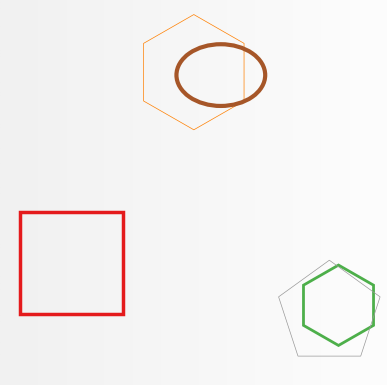[{"shape": "square", "thickness": 2.5, "radius": 0.66, "center": [0.184, 0.316]}, {"shape": "hexagon", "thickness": 2, "radius": 0.52, "center": [0.874, 0.207]}, {"shape": "hexagon", "thickness": 0.5, "radius": 0.75, "center": [0.5, 0.813]}, {"shape": "oval", "thickness": 3, "radius": 0.57, "center": [0.57, 0.805]}, {"shape": "pentagon", "thickness": 0.5, "radius": 0.69, "center": [0.85, 0.186]}]